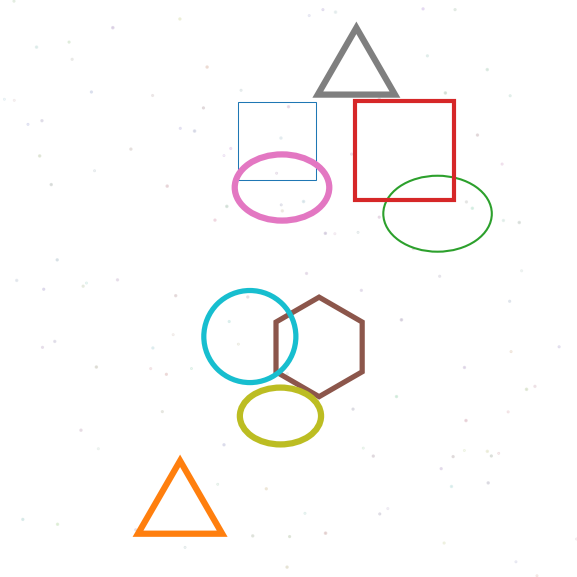[{"shape": "square", "thickness": 0.5, "radius": 0.34, "center": [0.479, 0.755]}, {"shape": "triangle", "thickness": 3, "radius": 0.42, "center": [0.312, 0.117]}, {"shape": "oval", "thickness": 1, "radius": 0.47, "center": [0.758, 0.629]}, {"shape": "square", "thickness": 2, "radius": 0.43, "center": [0.701, 0.738]}, {"shape": "hexagon", "thickness": 2.5, "radius": 0.43, "center": [0.553, 0.398]}, {"shape": "oval", "thickness": 3, "radius": 0.41, "center": [0.488, 0.674]}, {"shape": "triangle", "thickness": 3, "radius": 0.39, "center": [0.617, 0.874]}, {"shape": "oval", "thickness": 3, "radius": 0.35, "center": [0.486, 0.279]}, {"shape": "circle", "thickness": 2.5, "radius": 0.4, "center": [0.433, 0.416]}]